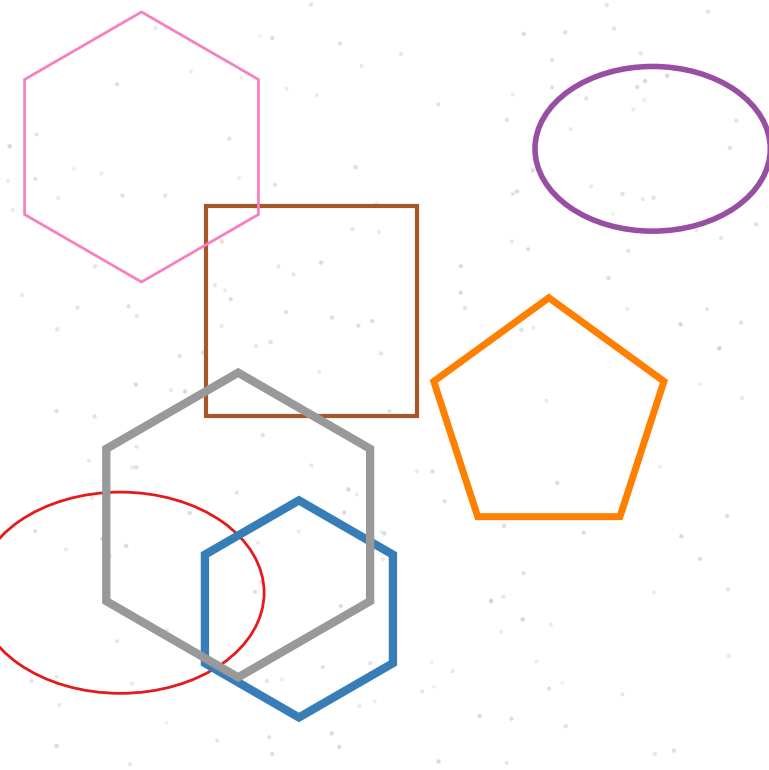[{"shape": "oval", "thickness": 1, "radius": 0.93, "center": [0.156, 0.23]}, {"shape": "hexagon", "thickness": 3, "radius": 0.7, "center": [0.388, 0.209]}, {"shape": "oval", "thickness": 2, "radius": 0.76, "center": [0.848, 0.807]}, {"shape": "pentagon", "thickness": 2.5, "radius": 0.79, "center": [0.713, 0.456]}, {"shape": "square", "thickness": 1.5, "radius": 0.68, "center": [0.404, 0.596]}, {"shape": "hexagon", "thickness": 1, "radius": 0.88, "center": [0.184, 0.809]}, {"shape": "hexagon", "thickness": 3, "radius": 0.99, "center": [0.309, 0.318]}]